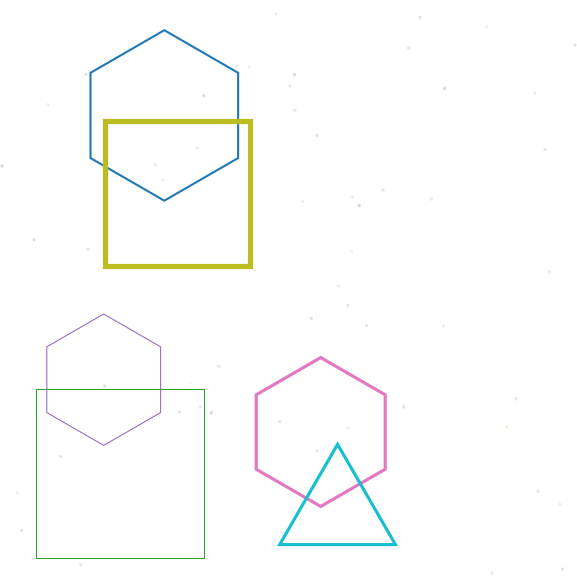[{"shape": "hexagon", "thickness": 1, "radius": 0.74, "center": [0.285, 0.799]}, {"shape": "square", "thickness": 0.5, "radius": 0.73, "center": [0.208, 0.179]}, {"shape": "hexagon", "thickness": 0.5, "radius": 0.57, "center": [0.18, 0.342]}, {"shape": "hexagon", "thickness": 1.5, "radius": 0.64, "center": [0.555, 0.251]}, {"shape": "square", "thickness": 2.5, "radius": 0.63, "center": [0.307, 0.663]}, {"shape": "triangle", "thickness": 1.5, "radius": 0.58, "center": [0.585, 0.114]}]